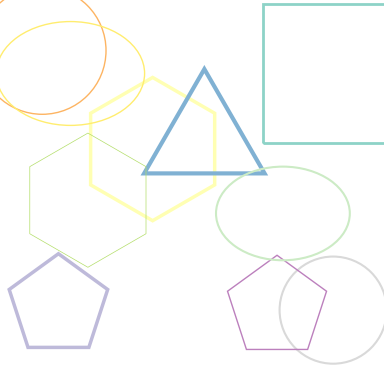[{"shape": "square", "thickness": 2, "radius": 0.9, "center": [0.863, 0.81]}, {"shape": "hexagon", "thickness": 2.5, "radius": 0.93, "center": [0.396, 0.613]}, {"shape": "pentagon", "thickness": 2.5, "radius": 0.67, "center": [0.152, 0.206]}, {"shape": "triangle", "thickness": 3, "radius": 0.9, "center": [0.531, 0.64]}, {"shape": "circle", "thickness": 1, "radius": 0.83, "center": [0.11, 0.869]}, {"shape": "hexagon", "thickness": 0.5, "radius": 0.87, "center": [0.228, 0.48]}, {"shape": "circle", "thickness": 1.5, "radius": 0.7, "center": [0.865, 0.194]}, {"shape": "pentagon", "thickness": 1, "radius": 0.68, "center": [0.72, 0.202]}, {"shape": "oval", "thickness": 1.5, "radius": 0.87, "center": [0.735, 0.446]}, {"shape": "oval", "thickness": 1, "radius": 0.96, "center": [0.183, 0.809]}]